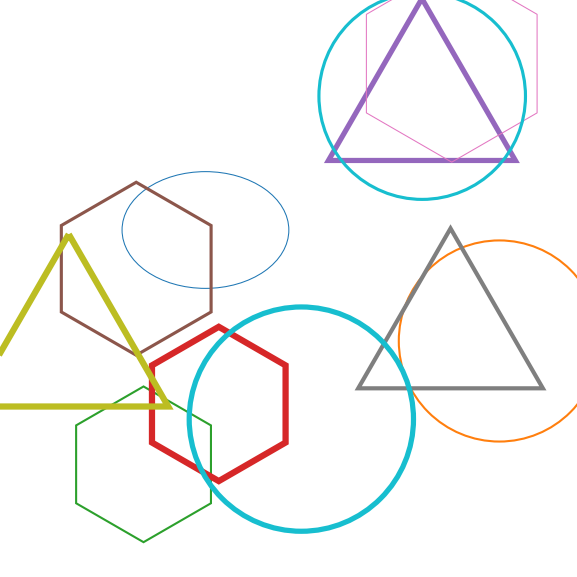[{"shape": "oval", "thickness": 0.5, "radius": 0.72, "center": [0.356, 0.601]}, {"shape": "circle", "thickness": 1, "radius": 0.87, "center": [0.865, 0.409]}, {"shape": "hexagon", "thickness": 1, "radius": 0.67, "center": [0.249, 0.195]}, {"shape": "hexagon", "thickness": 3, "radius": 0.67, "center": [0.379, 0.3]}, {"shape": "triangle", "thickness": 2.5, "radius": 0.93, "center": [0.731, 0.815]}, {"shape": "hexagon", "thickness": 1.5, "radius": 0.75, "center": [0.236, 0.534]}, {"shape": "hexagon", "thickness": 0.5, "radius": 0.85, "center": [0.782, 0.889]}, {"shape": "triangle", "thickness": 2, "radius": 0.92, "center": [0.78, 0.419]}, {"shape": "triangle", "thickness": 3, "radius": 0.99, "center": [0.119, 0.395]}, {"shape": "circle", "thickness": 2.5, "radius": 0.97, "center": [0.522, 0.273]}, {"shape": "circle", "thickness": 1.5, "radius": 0.89, "center": [0.731, 0.833]}]